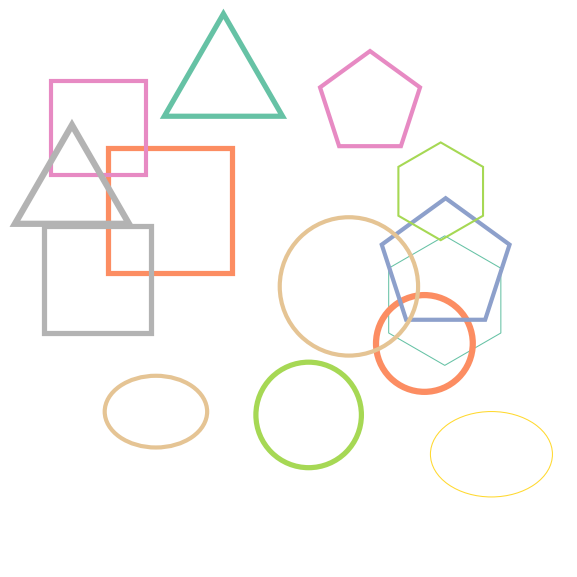[{"shape": "hexagon", "thickness": 0.5, "radius": 0.56, "center": [0.77, 0.479]}, {"shape": "triangle", "thickness": 2.5, "radius": 0.59, "center": [0.387, 0.857]}, {"shape": "circle", "thickness": 3, "radius": 0.42, "center": [0.735, 0.404]}, {"shape": "square", "thickness": 2.5, "radius": 0.54, "center": [0.294, 0.634]}, {"shape": "pentagon", "thickness": 2, "radius": 0.58, "center": [0.772, 0.54]}, {"shape": "square", "thickness": 2, "radius": 0.41, "center": [0.17, 0.777]}, {"shape": "pentagon", "thickness": 2, "radius": 0.46, "center": [0.641, 0.82]}, {"shape": "circle", "thickness": 2.5, "radius": 0.46, "center": [0.534, 0.281]}, {"shape": "hexagon", "thickness": 1, "radius": 0.42, "center": [0.763, 0.668]}, {"shape": "oval", "thickness": 0.5, "radius": 0.53, "center": [0.851, 0.213]}, {"shape": "oval", "thickness": 2, "radius": 0.44, "center": [0.27, 0.286]}, {"shape": "circle", "thickness": 2, "radius": 0.6, "center": [0.604, 0.503]}, {"shape": "triangle", "thickness": 3, "radius": 0.57, "center": [0.125, 0.669]}, {"shape": "square", "thickness": 2.5, "radius": 0.47, "center": [0.169, 0.515]}]